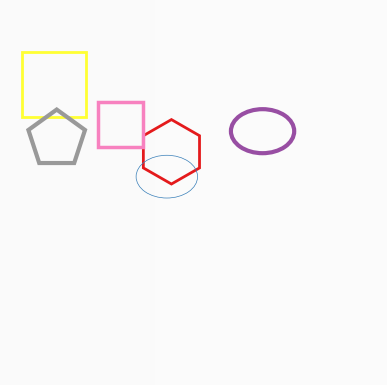[{"shape": "hexagon", "thickness": 2, "radius": 0.42, "center": [0.442, 0.606]}, {"shape": "oval", "thickness": 0.5, "radius": 0.4, "center": [0.431, 0.541]}, {"shape": "oval", "thickness": 3, "radius": 0.41, "center": [0.678, 0.659]}, {"shape": "square", "thickness": 2, "radius": 0.42, "center": [0.139, 0.781]}, {"shape": "square", "thickness": 2.5, "radius": 0.29, "center": [0.311, 0.677]}, {"shape": "pentagon", "thickness": 3, "radius": 0.38, "center": [0.146, 0.639]}]